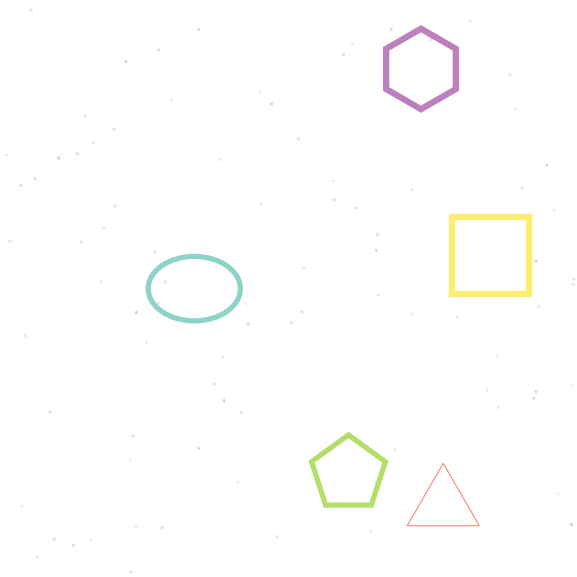[{"shape": "oval", "thickness": 2.5, "radius": 0.4, "center": [0.336, 0.499]}, {"shape": "triangle", "thickness": 0.5, "radius": 0.36, "center": [0.768, 0.125]}, {"shape": "pentagon", "thickness": 2.5, "radius": 0.34, "center": [0.603, 0.179]}, {"shape": "hexagon", "thickness": 3, "radius": 0.35, "center": [0.729, 0.88]}, {"shape": "square", "thickness": 3, "radius": 0.34, "center": [0.849, 0.557]}]